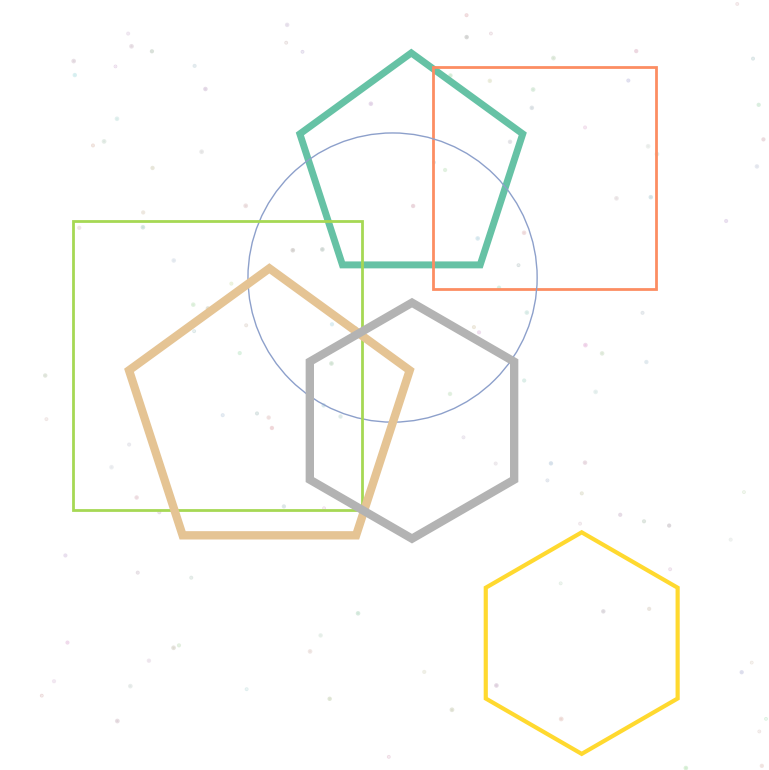[{"shape": "pentagon", "thickness": 2.5, "radius": 0.76, "center": [0.534, 0.779]}, {"shape": "square", "thickness": 1, "radius": 0.72, "center": [0.707, 0.769]}, {"shape": "circle", "thickness": 0.5, "radius": 0.94, "center": [0.51, 0.64]}, {"shape": "square", "thickness": 1, "radius": 0.94, "center": [0.283, 0.525]}, {"shape": "hexagon", "thickness": 1.5, "radius": 0.72, "center": [0.755, 0.165]}, {"shape": "pentagon", "thickness": 3, "radius": 0.96, "center": [0.35, 0.46]}, {"shape": "hexagon", "thickness": 3, "radius": 0.77, "center": [0.535, 0.454]}]